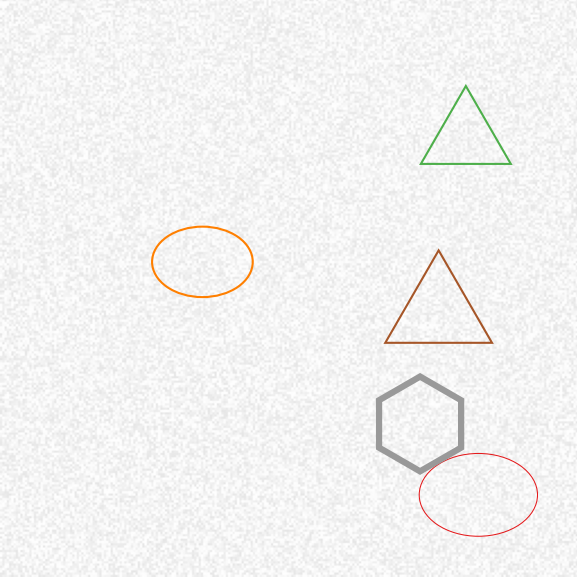[{"shape": "oval", "thickness": 0.5, "radius": 0.51, "center": [0.828, 0.142]}, {"shape": "triangle", "thickness": 1, "radius": 0.45, "center": [0.807, 0.76]}, {"shape": "oval", "thickness": 1, "radius": 0.44, "center": [0.35, 0.546]}, {"shape": "triangle", "thickness": 1, "radius": 0.53, "center": [0.76, 0.459]}, {"shape": "hexagon", "thickness": 3, "radius": 0.41, "center": [0.727, 0.265]}]